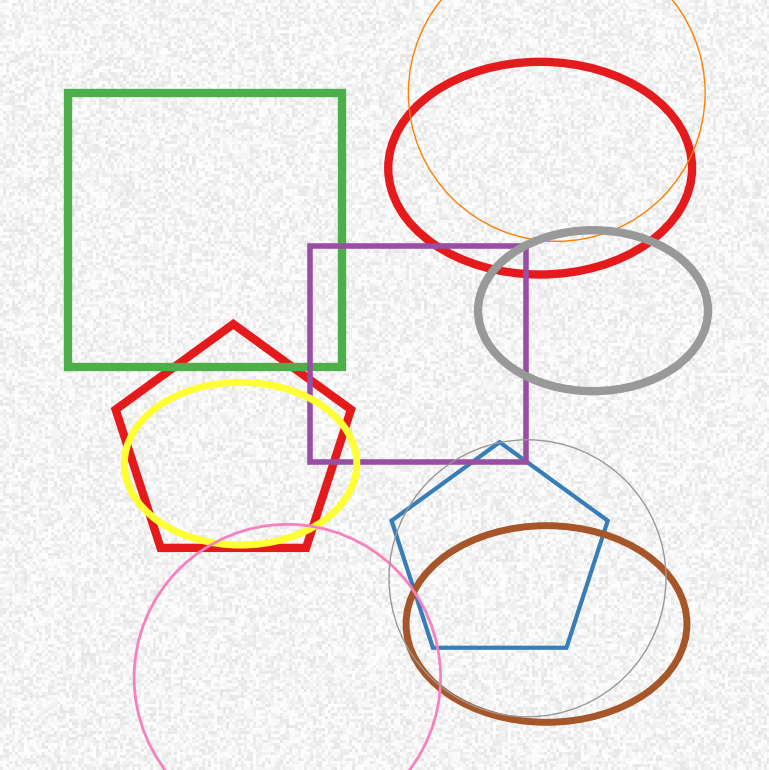[{"shape": "oval", "thickness": 3, "radius": 0.99, "center": [0.701, 0.782]}, {"shape": "pentagon", "thickness": 3, "radius": 0.8, "center": [0.303, 0.418]}, {"shape": "pentagon", "thickness": 1.5, "radius": 0.74, "center": [0.649, 0.278]}, {"shape": "square", "thickness": 3, "radius": 0.89, "center": [0.267, 0.702]}, {"shape": "square", "thickness": 2, "radius": 0.7, "center": [0.543, 0.54]}, {"shape": "circle", "thickness": 0.5, "radius": 0.96, "center": [0.723, 0.879]}, {"shape": "oval", "thickness": 2.5, "radius": 0.75, "center": [0.312, 0.398]}, {"shape": "oval", "thickness": 2.5, "radius": 0.91, "center": [0.71, 0.19]}, {"shape": "circle", "thickness": 1, "radius": 0.99, "center": [0.373, 0.12]}, {"shape": "oval", "thickness": 3, "radius": 0.75, "center": [0.77, 0.596]}, {"shape": "circle", "thickness": 0.5, "radius": 0.9, "center": [0.685, 0.249]}]